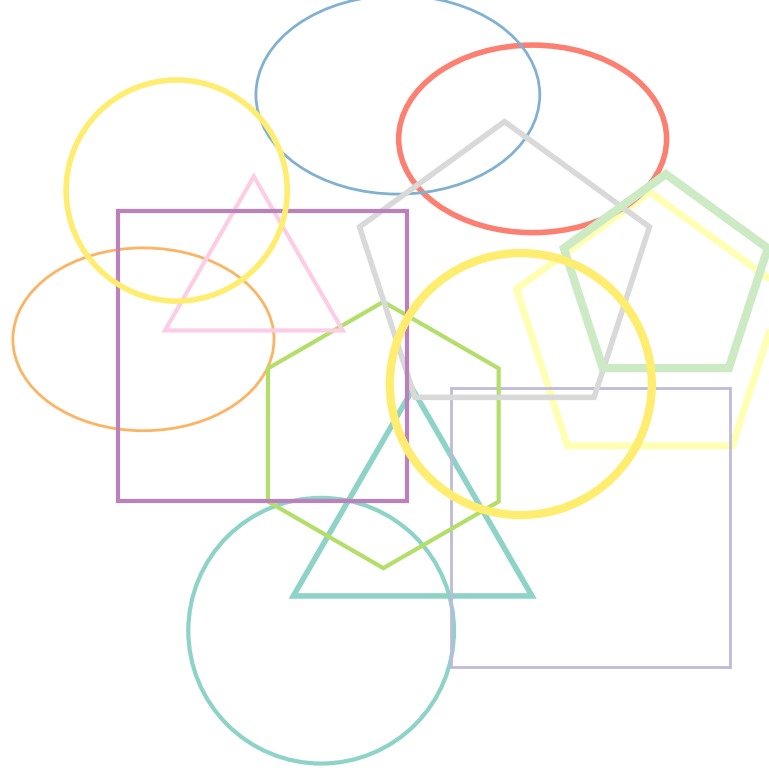[{"shape": "triangle", "thickness": 2, "radius": 0.89, "center": [0.536, 0.315]}, {"shape": "circle", "thickness": 1.5, "radius": 0.86, "center": [0.417, 0.181]}, {"shape": "pentagon", "thickness": 2.5, "radius": 0.91, "center": [0.844, 0.568]}, {"shape": "square", "thickness": 1, "radius": 0.91, "center": [0.767, 0.315]}, {"shape": "oval", "thickness": 2, "radius": 0.87, "center": [0.692, 0.82]}, {"shape": "oval", "thickness": 1, "radius": 0.92, "center": [0.517, 0.877]}, {"shape": "oval", "thickness": 1, "radius": 0.85, "center": [0.186, 0.559]}, {"shape": "hexagon", "thickness": 1.5, "radius": 0.86, "center": [0.498, 0.435]}, {"shape": "triangle", "thickness": 1.5, "radius": 0.67, "center": [0.33, 0.637]}, {"shape": "pentagon", "thickness": 2, "radius": 0.99, "center": [0.655, 0.644]}, {"shape": "square", "thickness": 1.5, "radius": 0.94, "center": [0.341, 0.538]}, {"shape": "pentagon", "thickness": 3, "radius": 0.7, "center": [0.865, 0.635]}, {"shape": "circle", "thickness": 2, "radius": 0.72, "center": [0.229, 0.753]}, {"shape": "circle", "thickness": 3, "radius": 0.85, "center": [0.676, 0.501]}]